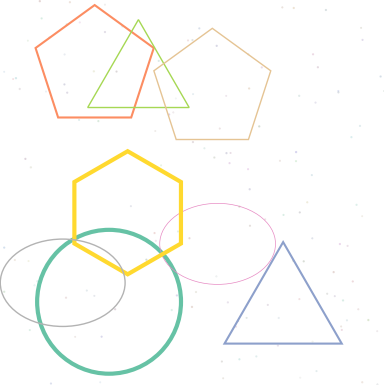[{"shape": "circle", "thickness": 3, "radius": 0.93, "center": [0.283, 0.216]}, {"shape": "pentagon", "thickness": 1.5, "radius": 0.81, "center": [0.246, 0.825]}, {"shape": "triangle", "thickness": 1.5, "radius": 0.88, "center": [0.735, 0.195]}, {"shape": "oval", "thickness": 0.5, "radius": 0.75, "center": [0.565, 0.367]}, {"shape": "triangle", "thickness": 1, "radius": 0.76, "center": [0.36, 0.797]}, {"shape": "hexagon", "thickness": 3, "radius": 0.8, "center": [0.332, 0.447]}, {"shape": "pentagon", "thickness": 1, "radius": 0.8, "center": [0.551, 0.767]}, {"shape": "oval", "thickness": 1, "radius": 0.81, "center": [0.163, 0.266]}]